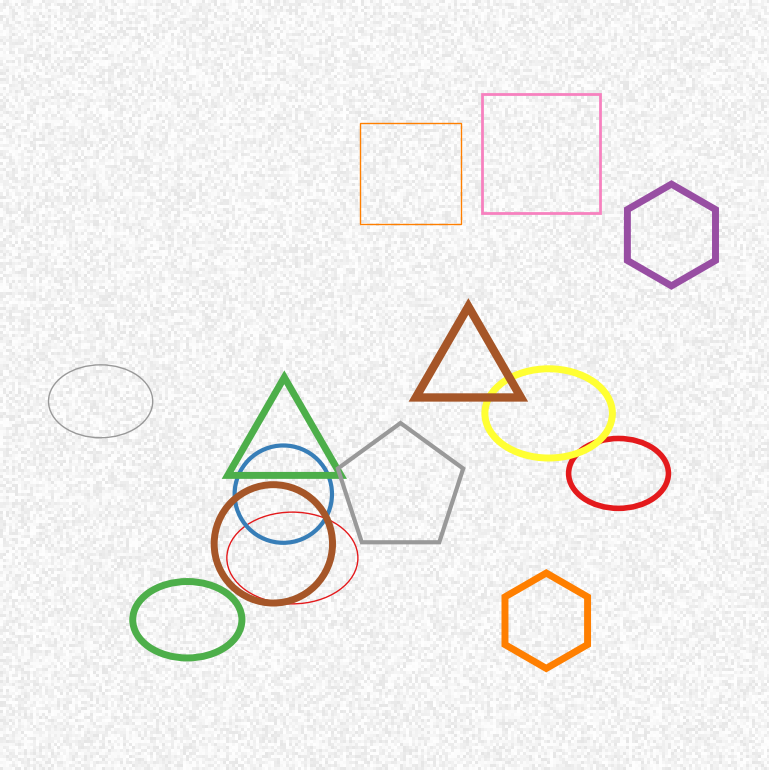[{"shape": "oval", "thickness": 2, "radius": 0.32, "center": [0.803, 0.385]}, {"shape": "oval", "thickness": 0.5, "radius": 0.43, "center": [0.38, 0.275]}, {"shape": "circle", "thickness": 1.5, "radius": 0.32, "center": [0.368, 0.358]}, {"shape": "oval", "thickness": 2.5, "radius": 0.35, "center": [0.243, 0.195]}, {"shape": "triangle", "thickness": 2.5, "radius": 0.42, "center": [0.369, 0.425]}, {"shape": "hexagon", "thickness": 2.5, "radius": 0.33, "center": [0.872, 0.695]}, {"shape": "square", "thickness": 0.5, "radius": 0.33, "center": [0.533, 0.774]}, {"shape": "hexagon", "thickness": 2.5, "radius": 0.31, "center": [0.709, 0.194]}, {"shape": "oval", "thickness": 2.5, "radius": 0.41, "center": [0.713, 0.463]}, {"shape": "circle", "thickness": 2.5, "radius": 0.38, "center": [0.355, 0.294]}, {"shape": "triangle", "thickness": 3, "radius": 0.39, "center": [0.608, 0.523]}, {"shape": "square", "thickness": 1, "radius": 0.38, "center": [0.703, 0.801]}, {"shape": "oval", "thickness": 0.5, "radius": 0.34, "center": [0.131, 0.479]}, {"shape": "pentagon", "thickness": 1.5, "radius": 0.43, "center": [0.52, 0.365]}]